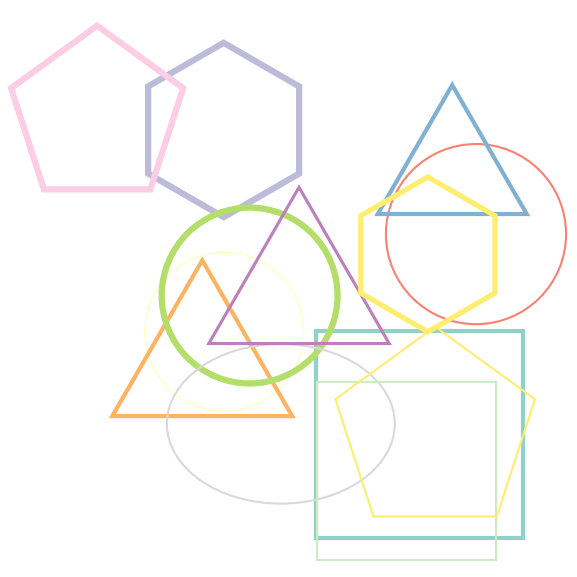[{"shape": "square", "thickness": 2, "radius": 0.9, "center": [0.727, 0.246]}, {"shape": "circle", "thickness": 0.5, "radius": 0.69, "center": [0.388, 0.425]}, {"shape": "hexagon", "thickness": 3, "radius": 0.75, "center": [0.387, 0.774]}, {"shape": "circle", "thickness": 1, "radius": 0.78, "center": [0.824, 0.594]}, {"shape": "triangle", "thickness": 2, "radius": 0.74, "center": [0.783, 0.703]}, {"shape": "triangle", "thickness": 2, "radius": 0.9, "center": [0.35, 0.369]}, {"shape": "circle", "thickness": 3, "radius": 0.76, "center": [0.432, 0.487]}, {"shape": "pentagon", "thickness": 3, "radius": 0.78, "center": [0.168, 0.798]}, {"shape": "oval", "thickness": 1, "radius": 0.99, "center": [0.486, 0.265]}, {"shape": "triangle", "thickness": 1.5, "radius": 0.9, "center": [0.518, 0.494]}, {"shape": "square", "thickness": 1, "radius": 0.77, "center": [0.704, 0.184]}, {"shape": "pentagon", "thickness": 1, "radius": 0.91, "center": [0.753, 0.252]}, {"shape": "hexagon", "thickness": 2.5, "radius": 0.67, "center": [0.741, 0.559]}]